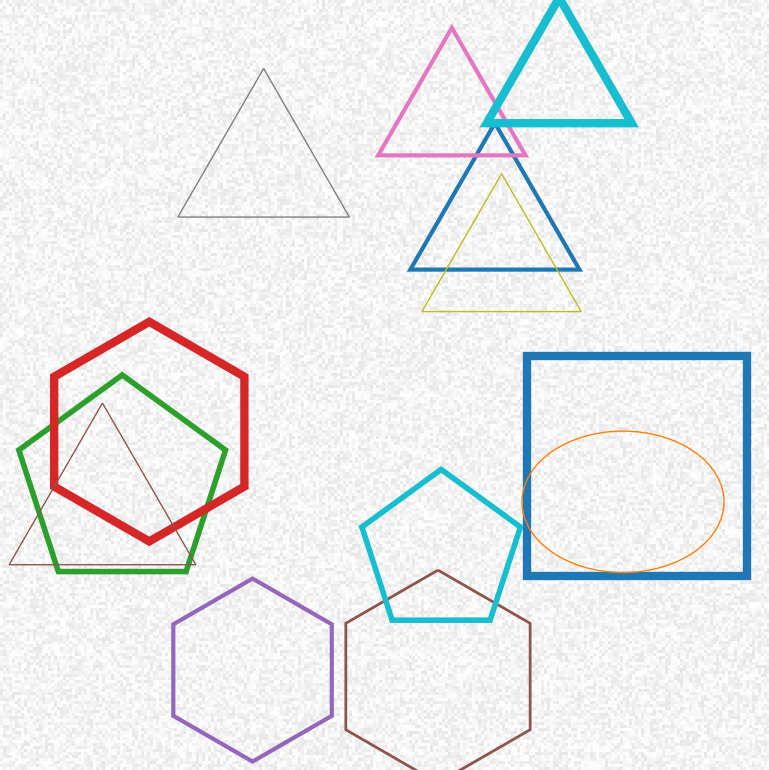[{"shape": "square", "thickness": 3, "radius": 0.71, "center": [0.827, 0.395]}, {"shape": "triangle", "thickness": 1.5, "radius": 0.63, "center": [0.643, 0.713]}, {"shape": "oval", "thickness": 0.5, "radius": 0.66, "center": [0.809, 0.348]}, {"shape": "pentagon", "thickness": 2, "radius": 0.71, "center": [0.159, 0.372]}, {"shape": "hexagon", "thickness": 3, "radius": 0.71, "center": [0.194, 0.439]}, {"shape": "hexagon", "thickness": 1.5, "radius": 0.59, "center": [0.328, 0.13]}, {"shape": "triangle", "thickness": 0.5, "radius": 0.7, "center": [0.133, 0.337]}, {"shape": "hexagon", "thickness": 1, "radius": 0.69, "center": [0.569, 0.121]}, {"shape": "triangle", "thickness": 1.5, "radius": 0.55, "center": [0.587, 0.853]}, {"shape": "triangle", "thickness": 0.5, "radius": 0.64, "center": [0.342, 0.782]}, {"shape": "triangle", "thickness": 0.5, "radius": 0.6, "center": [0.651, 0.655]}, {"shape": "pentagon", "thickness": 2, "radius": 0.54, "center": [0.573, 0.282]}, {"shape": "triangle", "thickness": 3, "radius": 0.54, "center": [0.726, 0.894]}]